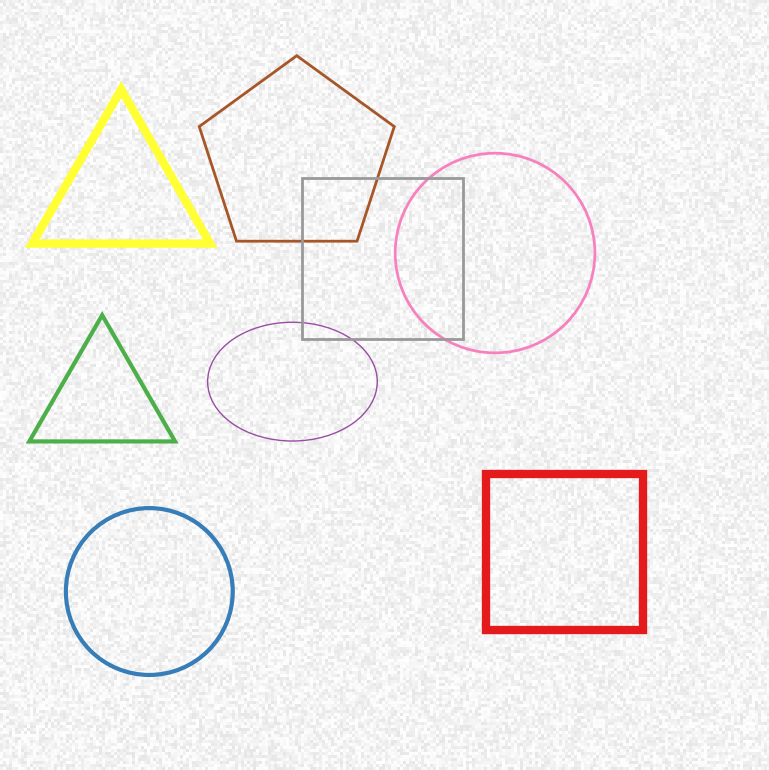[{"shape": "square", "thickness": 3, "radius": 0.51, "center": [0.733, 0.283]}, {"shape": "circle", "thickness": 1.5, "radius": 0.54, "center": [0.194, 0.232]}, {"shape": "triangle", "thickness": 1.5, "radius": 0.55, "center": [0.133, 0.481]}, {"shape": "oval", "thickness": 0.5, "radius": 0.55, "center": [0.38, 0.504]}, {"shape": "triangle", "thickness": 3, "radius": 0.67, "center": [0.157, 0.75]}, {"shape": "pentagon", "thickness": 1, "radius": 0.67, "center": [0.385, 0.794]}, {"shape": "circle", "thickness": 1, "radius": 0.65, "center": [0.643, 0.671]}, {"shape": "square", "thickness": 1, "radius": 0.52, "center": [0.497, 0.665]}]